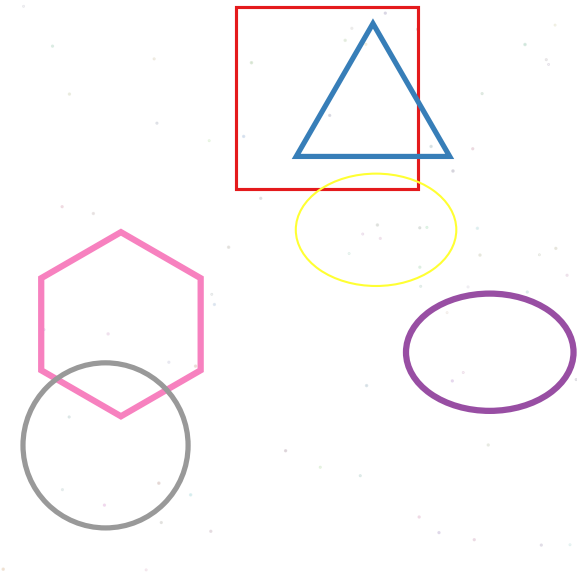[{"shape": "square", "thickness": 1.5, "radius": 0.79, "center": [0.566, 0.829]}, {"shape": "triangle", "thickness": 2.5, "radius": 0.77, "center": [0.646, 0.805]}, {"shape": "oval", "thickness": 3, "radius": 0.73, "center": [0.848, 0.389]}, {"shape": "oval", "thickness": 1, "radius": 0.69, "center": [0.651, 0.601]}, {"shape": "hexagon", "thickness": 3, "radius": 0.8, "center": [0.209, 0.438]}, {"shape": "circle", "thickness": 2.5, "radius": 0.71, "center": [0.183, 0.228]}]